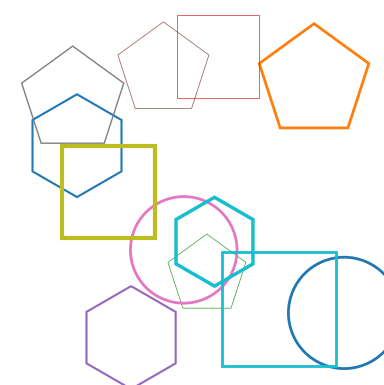[{"shape": "hexagon", "thickness": 1.5, "radius": 0.67, "center": [0.2, 0.622]}, {"shape": "circle", "thickness": 2, "radius": 0.72, "center": [0.894, 0.187]}, {"shape": "pentagon", "thickness": 2, "radius": 0.75, "center": [0.816, 0.789]}, {"shape": "pentagon", "thickness": 0.5, "radius": 0.53, "center": [0.537, 0.286]}, {"shape": "square", "thickness": 0.5, "radius": 0.53, "center": [0.565, 0.853]}, {"shape": "hexagon", "thickness": 1.5, "radius": 0.67, "center": [0.34, 0.123]}, {"shape": "pentagon", "thickness": 0.5, "radius": 0.62, "center": [0.424, 0.819]}, {"shape": "circle", "thickness": 2, "radius": 0.69, "center": [0.477, 0.351]}, {"shape": "pentagon", "thickness": 1, "radius": 0.7, "center": [0.189, 0.741]}, {"shape": "square", "thickness": 3, "radius": 0.6, "center": [0.281, 0.501]}, {"shape": "square", "thickness": 2, "radius": 0.74, "center": [0.725, 0.198]}, {"shape": "hexagon", "thickness": 2.5, "radius": 0.58, "center": [0.557, 0.372]}]